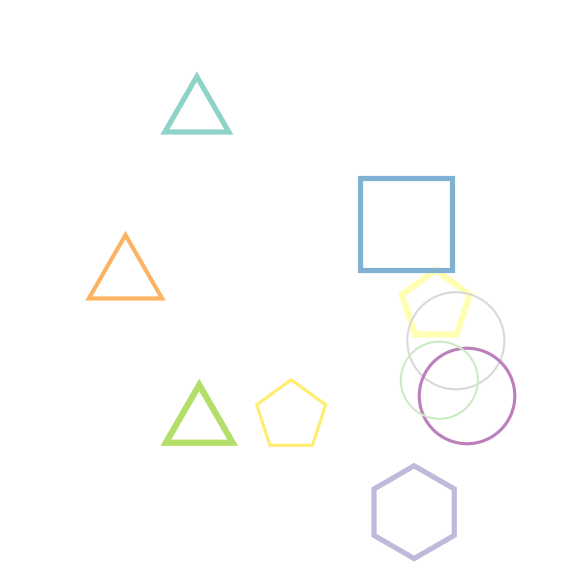[{"shape": "triangle", "thickness": 2.5, "radius": 0.32, "center": [0.341, 0.803]}, {"shape": "pentagon", "thickness": 3, "radius": 0.31, "center": [0.755, 0.47]}, {"shape": "hexagon", "thickness": 2.5, "radius": 0.4, "center": [0.717, 0.112]}, {"shape": "square", "thickness": 2.5, "radius": 0.4, "center": [0.703, 0.611]}, {"shape": "triangle", "thickness": 2, "radius": 0.37, "center": [0.217, 0.519]}, {"shape": "triangle", "thickness": 3, "radius": 0.33, "center": [0.345, 0.266]}, {"shape": "circle", "thickness": 1, "radius": 0.42, "center": [0.789, 0.409]}, {"shape": "circle", "thickness": 1.5, "radius": 0.41, "center": [0.809, 0.313]}, {"shape": "circle", "thickness": 1, "radius": 0.33, "center": [0.761, 0.341]}, {"shape": "pentagon", "thickness": 1.5, "radius": 0.31, "center": [0.504, 0.279]}]